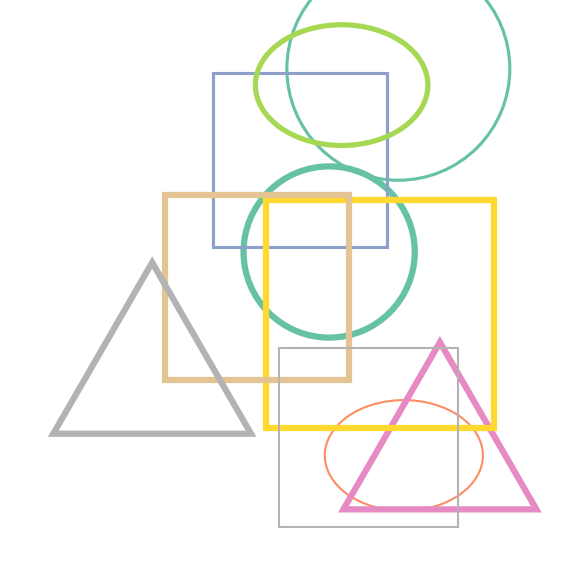[{"shape": "circle", "thickness": 1.5, "radius": 0.97, "center": [0.69, 0.88]}, {"shape": "circle", "thickness": 3, "radius": 0.74, "center": [0.57, 0.563]}, {"shape": "oval", "thickness": 1, "radius": 0.68, "center": [0.699, 0.21]}, {"shape": "square", "thickness": 1.5, "radius": 0.75, "center": [0.519, 0.723]}, {"shape": "triangle", "thickness": 3, "radius": 0.96, "center": [0.762, 0.214]}, {"shape": "oval", "thickness": 2.5, "radius": 0.75, "center": [0.592, 0.852]}, {"shape": "square", "thickness": 3, "radius": 0.99, "center": [0.658, 0.455]}, {"shape": "square", "thickness": 3, "radius": 0.8, "center": [0.445, 0.501]}, {"shape": "triangle", "thickness": 3, "radius": 0.99, "center": [0.263, 0.347]}, {"shape": "square", "thickness": 1, "radius": 0.77, "center": [0.638, 0.242]}]